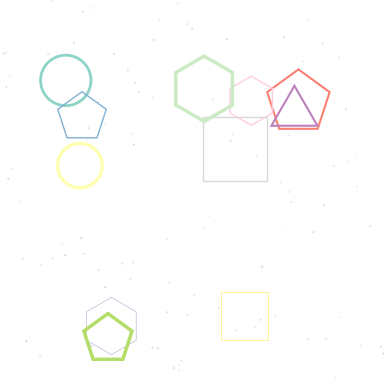[{"shape": "circle", "thickness": 2, "radius": 0.33, "center": [0.171, 0.791]}, {"shape": "circle", "thickness": 2.5, "radius": 0.29, "center": [0.207, 0.57]}, {"shape": "hexagon", "thickness": 0.5, "radius": 0.37, "center": [0.289, 0.153]}, {"shape": "pentagon", "thickness": 1.5, "radius": 0.43, "center": [0.775, 0.734]}, {"shape": "pentagon", "thickness": 1, "radius": 0.33, "center": [0.213, 0.696]}, {"shape": "pentagon", "thickness": 2.5, "radius": 0.33, "center": [0.28, 0.12]}, {"shape": "hexagon", "thickness": 1, "radius": 0.32, "center": [0.652, 0.738]}, {"shape": "square", "thickness": 1, "radius": 0.42, "center": [0.61, 0.613]}, {"shape": "triangle", "thickness": 1.5, "radius": 0.35, "center": [0.765, 0.708]}, {"shape": "hexagon", "thickness": 2.5, "radius": 0.42, "center": [0.53, 0.769]}, {"shape": "square", "thickness": 0.5, "radius": 0.31, "center": [0.635, 0.179]}]